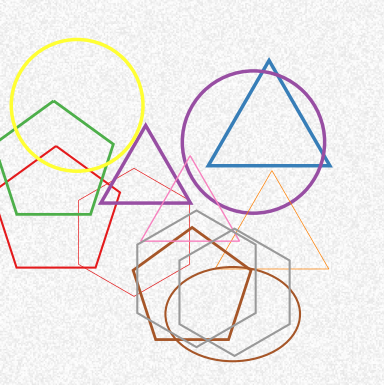[{"shape": "pentagon", "thickness": 1.5, "radius": 0.87, "center": [0.146, 0.446]}, {"shape": "hexagon", "thickness": 0.5, "radius": 0.83, "center": [0.348, 0.396]}, {"shape": "triangle", "thickness": 2.5, "radius": 0.91, "center": [0.699, 0.661]}, {"shape": "pentagon", "thickness": 2, "radius": 0.81, "center": [0.139, 0.575]}, {"shape": "circle", "thickness": 2.5, "radius": 0.92, "center": [0.658, 0.631]}, {"shape": "triangle", "thickness": 2.5, "radius": 0.67, "center": [0.378, 0.54]}, {"shape": "triangle", "thickness": 0.5, "radius": 0.85, "center": [0.706, 0.387]}, {"shape": "circle", "thickness": 2.5, "radius": 0.86, "center": [0.2, 0.726]}, {"shape": "oval", "thickness": 1.5, "radius": 0.87, "center": [0.604, 0.184]}, {"shape": "pentagon", "thickness": 2, "radius": 0.8, "center": [0.499, 0.248]}, {"shape": "triangle", "thickness": 1, "radius": 0.74, "center": [0.494, 0.448]}, {"shape": "hexagon", "thickness": 1.5, "radius": 0.89, "center": [0.51, 0.276]}, {"shape": "hexagon", "thickness": 1.5, "radius": 0.83, "center": [0.609, 0.241]}]